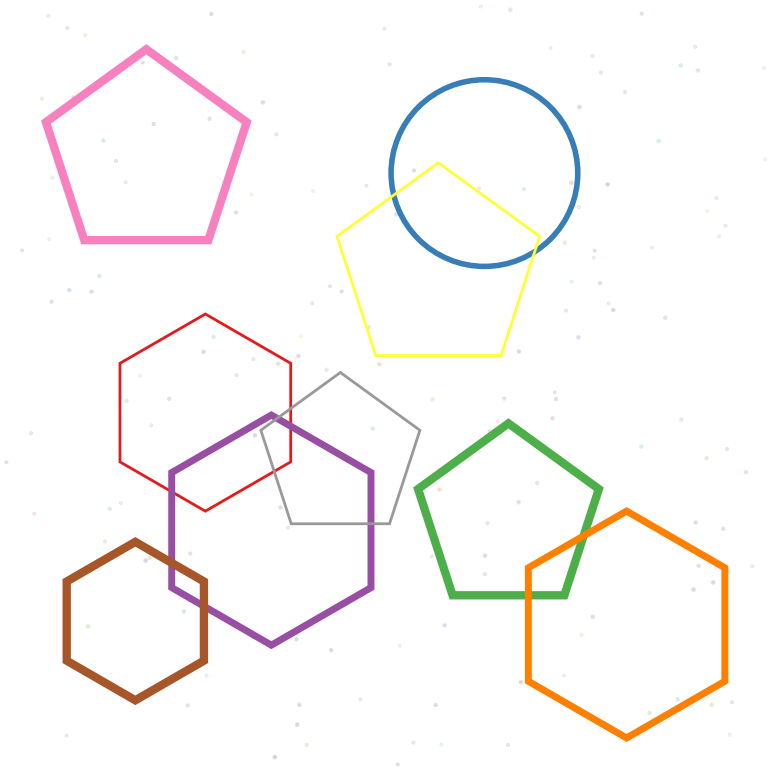[{"shape": "hexagon", "thickness": 1, "radius": 0.64, "center": [0.267, 0.464]}, {"shape": "circle", "thickness": 2, "radius": 0.61, "center": [0.629, 0.775]}, {"shape": "pentagon", "thickness": 3, "radius": 0.62, "center": [0.66, 0.327]}, {"shape": "hexagon", "thickness": 2.5, "radius": 0.75, "center": [0.352, 0.312]}, {"shape": "hexagon", "thickness": 2.5, "radius": 0.74, "center": [0.814, 0.189]}, {"shape": "pentagon", "thickness": 1, "radius": 0.69, "center": [0.569, 0.65]}, {"shape": "hexagon", "thickness": 3, "radius": 0.51, "center": [0.176, 0.193]}, {"shape": "pentagon", "thickness": 3, "radius": 0.69, "center": [0.19, 0.799]}, {"shape": "pentagon", "thickness": 1, "radius": 0.54, "center": [0.442, 0.408]}]